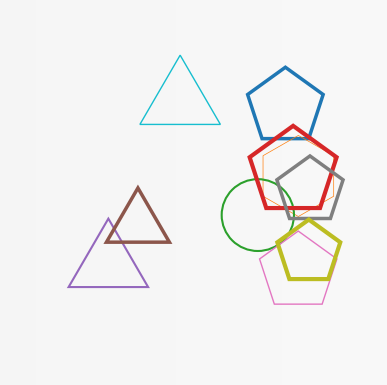[{"shape": "pentagon", "thickness": 2.5, "radius": 0.51, "center": [0.736, 0.723]}, {"shape": "hexagon", "thickness": 0.5, "radius": 0.53, "center": [0.77, 0.543]}, {"shape": "circle", "thickness": 1.5, "radius": 0.47, "center": [0.665, 0.441]}, {"shape": "pentagon", "thickness": 3, "radius": 0.59, "center": [0.756, 0.555]}, {"shape": "triangle", "thickness": 1.5, "radius": 0.59, "center": [0.28, 0.314]}, {"shape": "triangle", "thickness": 2.5, "radius": 0.47, "center": [0.356, 0.418]}, {"shape": "pentagon", "thickness": 1, "radius": 0.52, "center": [0.77, 0.295]}, {"shape": "pentagon", "thickness": 2.5, "radius": 0.45, "center": [0.8, 0.505]}, {"shape": "pentagon", "thickness": 3, "radius": 0.43, "center": [0.797, 0.344]}, {"shape": "triangle", "thickness": 1, "radius": 0.6, "center": [0.465, 0.737]}]